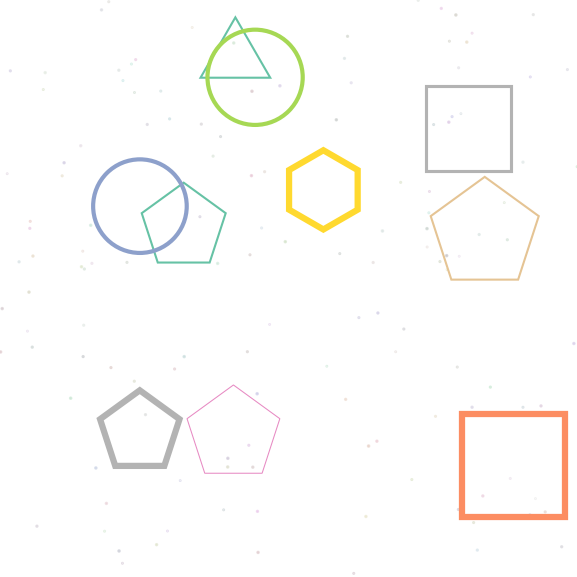[{"shape": "pentagon", "thickness": 1, "radius": 0.38, "center": [0.318, 0.606]}, {"shape": "triangle", "thickness": 1, "radius": 0.35, "center": [0.408, 0.899]}, {"shape": "square", "thickness": 3, "radius": 0.45, "center": [0.889, 0.193]}, {"shape": "circle", "thickness": 2, "radius": 0.41, "center": [0.242, 0.642]}, {"shape": "pentagon", "thickness": 0.5, "radius": 0.42, "center": [0.404, 0.248]}, {"shape": "circle", "thickness": 2, "radius": 0.41, "center": [0.442, 0.865]}, {"shape": "hexagon", "thickness": 3, "radius": 0.34, "center": [0.56, 0.67]}, {"shape": "pentagon", "thickness": 1, "radius": 0.49, "center": [0.839, 0.595]}, {"shape": "square", "thickness": 1.5, "radius": 0.37, "center": [0.812, 0.776]}, {"shape": "pentagon", "thickness": 3, "radius": 0.36, "center": [0.242, 0.251]}]